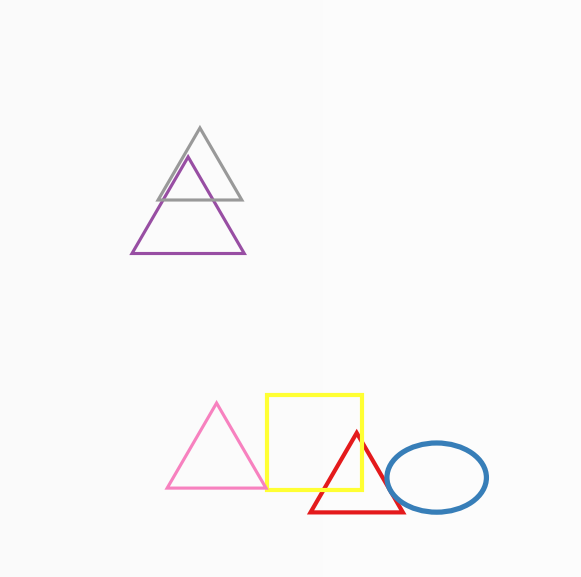[{"shape": "triangle", "thickness": 2, "radius": 0.46, "center": [0.614, 0.158]}, {"shape": "oval", "thickness": 2.5, "radius": 0.43, "center": [0.751, 0.172]}, {"shape": "triangle", "thickness": 1.5, "radius": 0.56, "center": [0.324, 0.616]}, {"shape": "square", "thickness": 2, "radius": 0.41, "center": [0.54, 0.233]}, {"shape": "triangle", "thickness": 1.5, "radius": 0.49, "center": [0.373, 0.203]}, {"shape": "triangle", "thickness": 1.5, "radius": 0.42, "center": [0.344, 0.694]}]